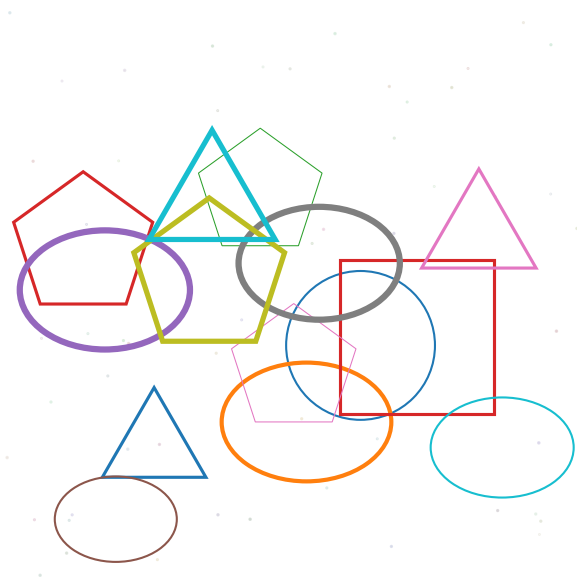[{"shape": "triangle", "thickness": 1.5, "radius": 0.52, "center": [0.267, 0.224]}, {"shape": "circle", "thickness": 1, "radius": 0.64, "center": [0.624, 0.401]}, {"shape": "oval", "thickness": 2, "radius": 0.73, "center": [0.531, 0.268]}, {"shape": "pentagon", "thickness": 0.5, "radius": 0.56, "center": [0.451, 0.665]}, {"shape": "square", "thickness": 1.5, "radius": 0.66, "center": [0.722, 0.416]}, {"shape": "pentagon", "thickness": 1.5, "radius": 0.63, "center": [0.144, 0.575]}, {"shape": "oval", "thickness": 3, "radius": 0.74, "center": [0.182, 0.497]}, {"shape": "oval", "thickness": 1, "radius": 0.53, "center": [0.201, 0.1]}, {"shape": "pentagon", "thickness": 0.5, "radius": 0.57, "center": [0.509, 0.36]}, {"shape": "triangle", "thickness": 1.5, "radius": 0.57, "center": [0.829, 0.592]}, {"shape": "oval", "thickness": 3, "radius": 0.7, "center": [0.553, 0.543]}, {"shape": "pentagon", "thickness": 2.5, "radius": 0.69, "center": [0.362, 0.519]}, {"shape": "triangle", "thickness": 2.5, "radius": 0.63, "center": [0.367, 0.648]}, {"shape": "oval", "thickness": 1, "radius": 0.62, "center": [0.87, 0.224]}]